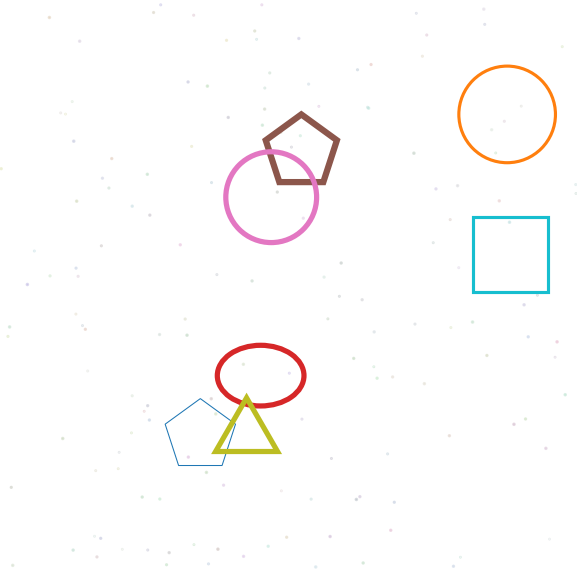[{"shape": "pentagon", "thickness": 0.5, "radius": 0.32, "center": [0.347, 0.245]}, {"shape": "circle", "thickness": 1.5, "radius": 0.42, "center": [0.878, 0.801]}, {"shape": "oval", "thickness": 2.5, "radius": 0.38, "center": [0.451, 0.349]}, {"shape": "pentagon", "thickness": 3, "radius": 0.32, "center": [0.522, 0.736]}, {"shape": "circle", "thickness": 2.5, "radius": 0.39, "center": [0.47, 0.658]}, {"shape": "triangle", "thickness": 2.5, "radius": 0.31, "center": [0.427, 0.248]}, {"shape": "square", "thickness": 1.5, "radius": 0.32, "center": [0.885, 0.558]}]